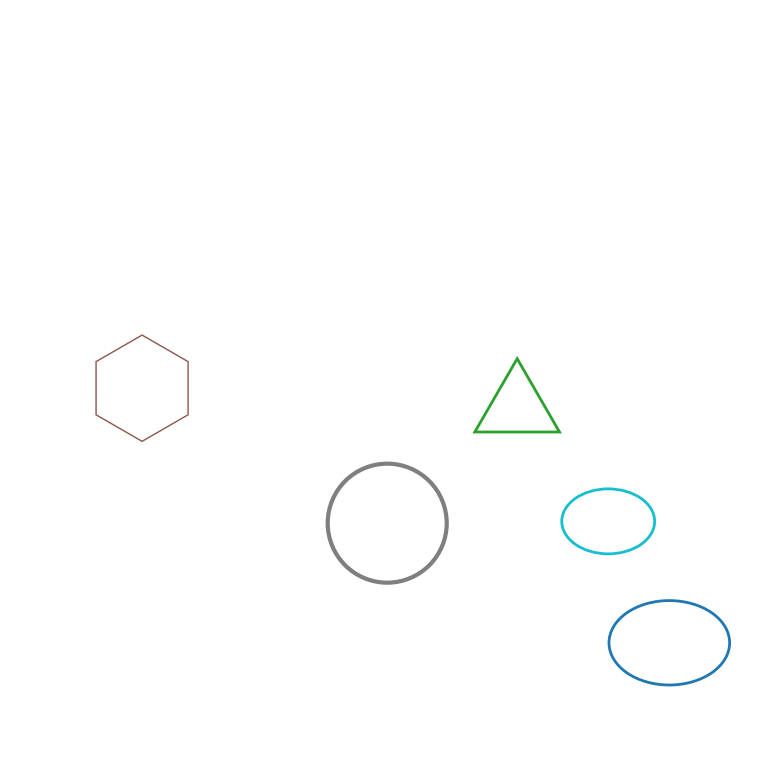[{"shape": "oval", "thickness": 1, "radius": 0.39, "center": [0.869, 0.165]}, {"shape": "triangle", "thickness": 1, "radius": 0.32, "center": [0.672, 0.471]}, {"shape": "hexagon", "thickness": 0.5, "radius": 0.35, "center": [0.185, 0.496]}, {"shape": "circle", "thickness": 1.5, "radius": 0.39, "center": [0.503, 0.321]}, {"shape": "oval", "thickness": 1, "radius": 0.3, "center": [0.79, 0.323]}]